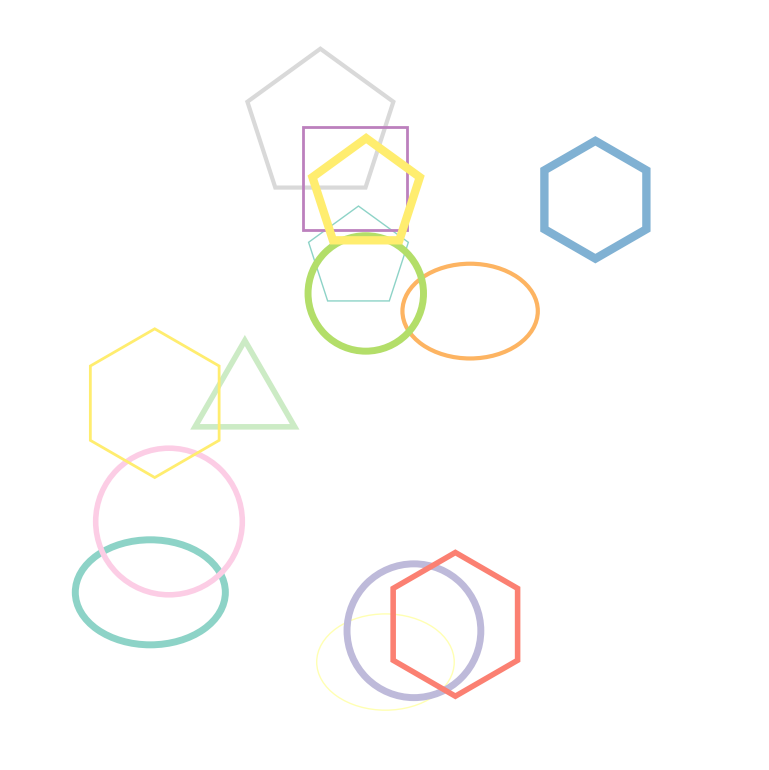[{"shape": "pentagon", "thickness": 0.5, "radius": 0.34, "center": [0.466, 0.664]}, {"shape": "oval", "thickness": 2.5, "radius": 0.49, "center": [0.195, 0.231]}, {"shape": "oval", "thickness": 0.5, "radius": 0.45, "center": [0.501, 0.14]}, {"shape": "circle", "thickness": 2.5, "radius": 0.43, "center": [0.538, 0.181]}, {"shape": "hexagon", "thickness": 2, "radius": 0.47, "center": [0.591, 0.189]}, {"shape": "hexagon", "thickness": 3, "radius": 0.38, "center": [0.773, 0.741]}, {"shape": "oval", "thickness": 1.5, "radius": 0.44, "center": [0.611, 0.596]}, {"shape": "circle", "thickness": 2.5, "radius": 0.37, "center": [0.475, 0.619]}, {"shape": "circle", "thickness": 2, "radius": 0.48, "center": [0.219, 0.323]}, {"shape": "pentagon", "thickness": 1.5, "radius": 0.5, "center": [0.416, 0.837]}, {"shape": "square", "thickness": 1, "radius": 0.34, "center": [0.461, 0.768]}, {"shape": "triangle", "thickness": 2, "radius": 0.37, "center": [0.318, 0.483]}, {"shape": "hexagon", "thickness": 1, "radius": 0.48, "center": [0.201, 0.476]}, {"shape": "pentagon", "thickness": 3, "radius": 0.37, "center": [0.475, 0.747]}]